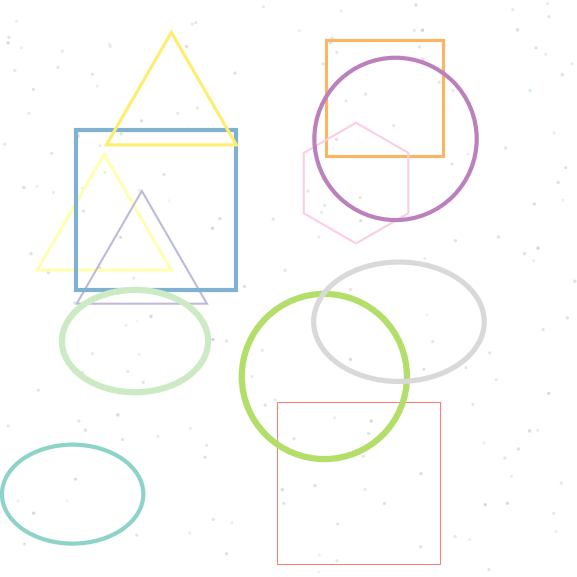[{"shape": "oval", "thickness": 2, "radius": 0.61, "center": [0.126, 0.144]}, {"shape": "triangle", "thickness": 1.5, "radius": 0.67, "center": [0.18, 0.598]}, {"shape": "triangle", "thickness": 1, "radius": 0.65, "center": [0.246, 0.538]}, {"shape": "square", "thickness": 0.5, "radius": 0.7, "center": [0.621, 0.163]}, {"shape": "square", "thickness": 2, "radius": 0.69, "center": [0.271, 0.635]}, {"shape": "square", "thickness": 1.5, "radius": 0.51, "center": [0.666, 0.829]}, {"shape": "circle", "thickness": 3, "radius": 0.72, "center": [0.562, 0.347]}, {"shape": "hexagon", "thickness": 1, "radius": 0.52, "center": [0.617, 0.682]}, {"shape": "oval", "thickness": 2.5, "radius": 0.74, "center": [0.691, 0.442]}, {"shape": "circle", "thickness": 2, "radius": 0.7, "center": [0.685, 0.759]}, {"shape": "oval", "thickness": 3, "radius": 0.63, "center": [0.234, 0.408]}, {"shape": "triangle", "thickness": 1.5, "radius": 0.65, "center": [0.297, 0.813]}]